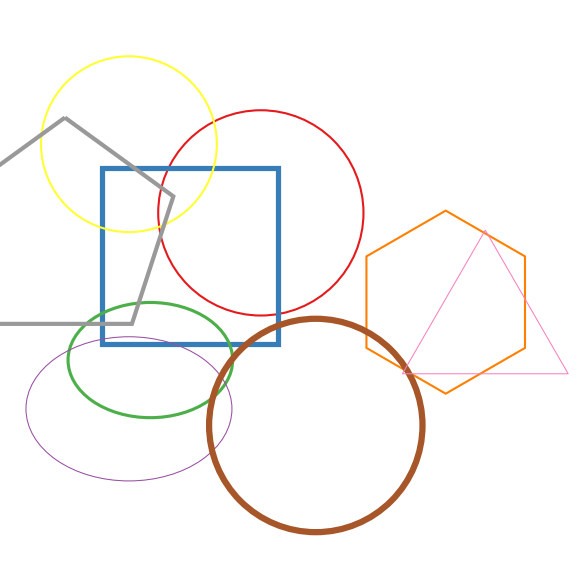[{"shape": "circle", "thickness": 1, "radius": 0.89, "center": [0.452, 0.631]}, {"shape": "square", "thickness": 2.5, "radius": 0.76, "center": [0.329, 0.556]}, {"shape": "oval", "thickness": 1.5, "radius": 0.71, "center": [0.26, 0.376]}, {"shape": "oval", "thickness": 0.5, "radius": 0.89, "center": [0.223, 0.291]}, {"shape": "hexagon", "thickness": 1, "radius": 0.79, "center": [0.772, 0.476]}, {"shape": "circle", "thickness": 1, "radius": 0.76, "center": [0.223, 0.749]}, {"shape": "circle", "thickness": 3, "radius": 0.92, "center": [0.547, 0.262]}, {"shape": "triangle", "thickness": 0.5, "radius": 0.83, "center": [0.84, 0.435]}, {"shape": "pentagon", "thickness": 2, "radius": 0.99, "center": [0.112, 0.598]}]